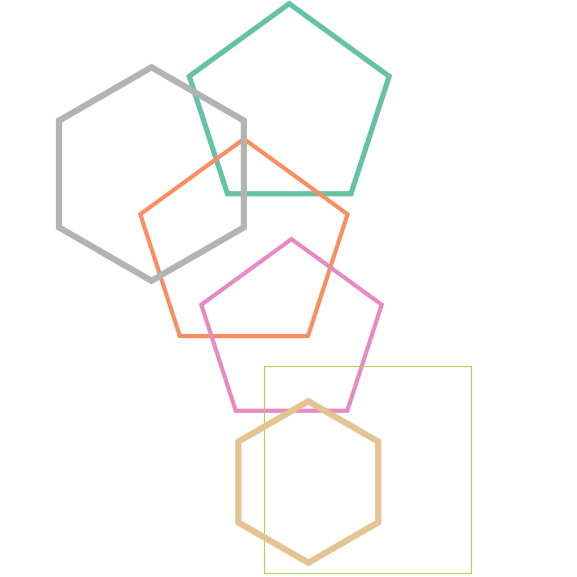[{"shape": "pentagon", "thickness": 2.5, "radius": 0.91, "center": [0.501, 0.811]}, {"shape": "pentagon", "thickness": 2, "radius": 0.94, "center": [0.422, 0.57]}, {"shape": "pentagon", "thickness": 2, "radius": 0.82, "center": [0.505, 0.421]}, {"shape": "square", "thickness": 0.5, "radius": 0.89, "center": [0.636, 0.187]}, {"shape": "hexagon", "thickness": 3, "radius": 0.7, "center": [0.534, 0.164]}, {"shape": "hexagon", "thickness": 3, "radius": 0.92, "center": [0.262, 0.698]}]